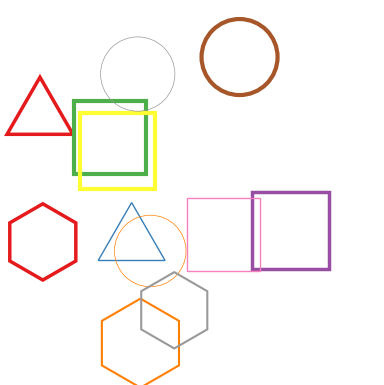[{"shape": "triangle", "thickness": 2.5, "radius": 0.49, "center": [0.104, 0.701]}, {"shape": "hexagon", "thickness": 2.5, "radius": 0.5, "center": [0.111, 0.372]}, {"shape": "triangle", "thickness": 1, "radius": 0.5, "center": [0.342, 0.374]}, {"shape": "square", "thickness": 3, "radius": 0.47, "center": [0.285, 0.643]}, {"shape": "square", "thickness": 2.5, "radius": 0.5, "center": [0.754, 0.401]}, {"shape": "circle", "thickness": 0.5, "radius": 0.46, "center": [0.39, 0.348]}, {"shape": "hexagon", "thickness": 1.5, "radius": 0.58, "center": [0.365, 0.109]}, {"shape": "square", "thickness": 3, "radius": 0.49, "center": [0.306, 0.608]}, {"shape": "circle", "thickness": 3, "radius": 0.49, "center": [0.622, 0.852]}, {"shape": "square", "thickness": 1, "radius": 0.47, "center": [0.58, 0.391]}, {"shape": "hexagon", "thickness": 1.5, "radius": 0.5, "center": [0.453, 0.194]}, {"shape": "circle", "thickness": 0.5, "radius": 0.48, "center": [0.358, 0.808]}]